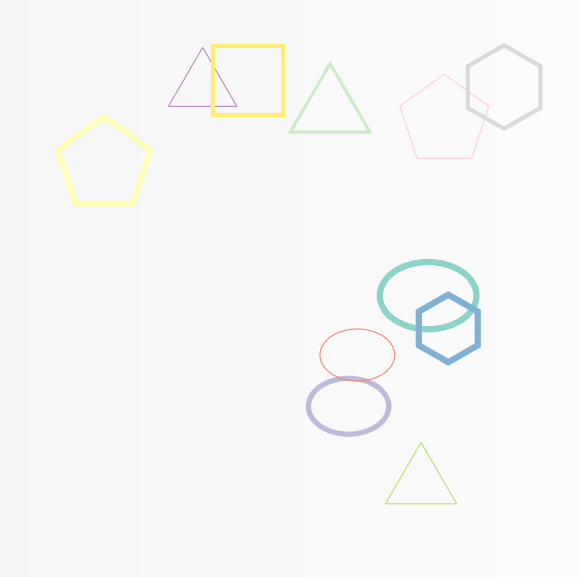[{"shape": "oval", "thickness": 3, "radius": 0.42, "center": [0.737, 0.487]}, {"shape": "pentagon", "thickness": 2.5, "radius": 0.42, "center": [0.179, 0.713]}, {"shape": "oval", "thickness": 2.5, "radius": 0.35, "center": [0.6, 0.296]}, {"shape": "oval", "thickness": 0.5, "radius": 0.32, "center": [0.615, 0.384]}, {"shape": "hexagon", "thickness": 3, "radius": 0.29, "center": [0.771, 0.43]}, {"shape": "triangle", "thickness": 0.5, "radius": 0.35, "center": [0.724, 0.162]}, {"shape": "pentagon", "thickness": 0.5, "radius": 0.4, "center": [0.765, 0.79]}, {"shape": "hexagon", "thickness": 2, "radius": 0.36, "center": [0.867, 0.848]}, {"shape": "triangle", "thickness": 0.5, "radius": 0.34, "center": [0.349, 0.849]}, {"shape": "triangle", "thickness": 1.5, "radius": 0.4, "center": [0.568, 0.81]}, {"shape": "square", "thickness": 2, "radius": 0.3, "center": [0.427, 0.86]}]